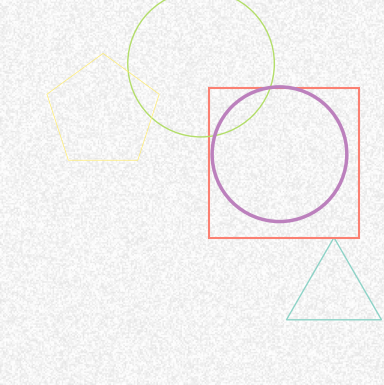[{"shape": "triangle", "thickness": 1, "radius": 0.71, "center": [0.867, 0.241]}, {"shape": "square", "thickness": 1.5, "radius": 0.97, "center": [0.738, 0.577]}, {"shape": "circle", "thickness": 1, "radius": 0.95, "center": [0.522, 0.835]}, {"shape": "circle", "thickness": 2.5, "radius": 0.87, "center": [0.726, 0.599]}, {"shape": "pentagon", "thickness": 0.5, "radius": 0.77, "center": [0.268, 0.708]}]